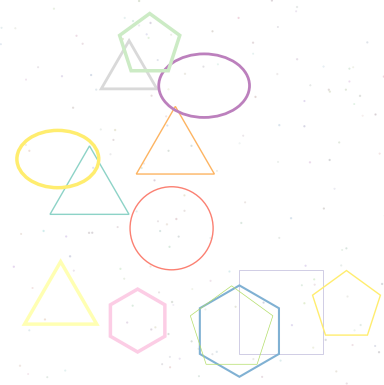[{"shape": "triangle", "thickness": 1, "radius": 0.59, "center": [0.232, 0.503]}, {"shape": "triangle", "thickness": 2.5, "radius": 0.54, "center": [0.158, 0.212]}, {"shape": "square", "thickness": 0.5, "radius": 0.55, "center": [0.729, 0.189]}, {"shape": "circle", "thickness": 1, "radius": 0.54, "center": [0.446, 0.407]}, {"shape": "hexagon", "thickness": 1.5, "radius": 0.59, "center": [0.622, 0.14]}, {"shape": "triangle", "thickness": 1, "radius": 0.59, "center": [0.455, 0.607]}, {"shape": "pentagon", "thickness": 0.5, "radius": 0.56, "center": [0.602, 0.145]}, {"shape": "hexagon", "thickness": 2.5, "radius": 0.41, "center": [0.357, 0.167]}, {"shape": "triangle", "thickness": 2, "radius": 0.42, "center": [0.335, 0.811]}, {"shape": "oval", "thickness": 2, "radius": 0.59, "center": [0.53, 0.778]}, {"shape": "pentagon", "thickness": 2.5, "radius": 0.41, "center": [0.389, 0.883]}, {"shape": "oval", "thickness": 2.5, "radius": 0.53, "center": [0.15, 0.587]}, {"shape": "pentagon", "thickness": 1, "radius": 0.46, "center": [0.9, 0.205]}]